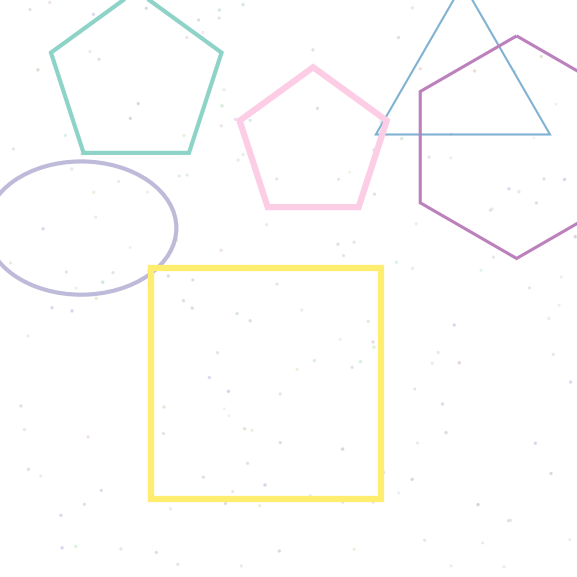[{"shape": "pentagon", "thickness": 2, "radius": 0.78, "center": [0.236, 0.86]}, {"shape": "oval", "thickness": 2, "radius": 0.82, "center": [0.141, 0.604]}, {"shape": "triangle", "thickness": 1, "radius": 0.87, "center": [0.802, 0.853]}, {"shape": "pentagon", "thickness": 3, "radius": 0.67, "center": [0.542, 0.749]}, {"shape": "hexagon", "thickness": 1.5, "radius": 0.96, "center": [0.895, 0.744]}, {"shape": "square", "thickness": 3, "radius": 1.0, "center": [0.46, 0.335]}]